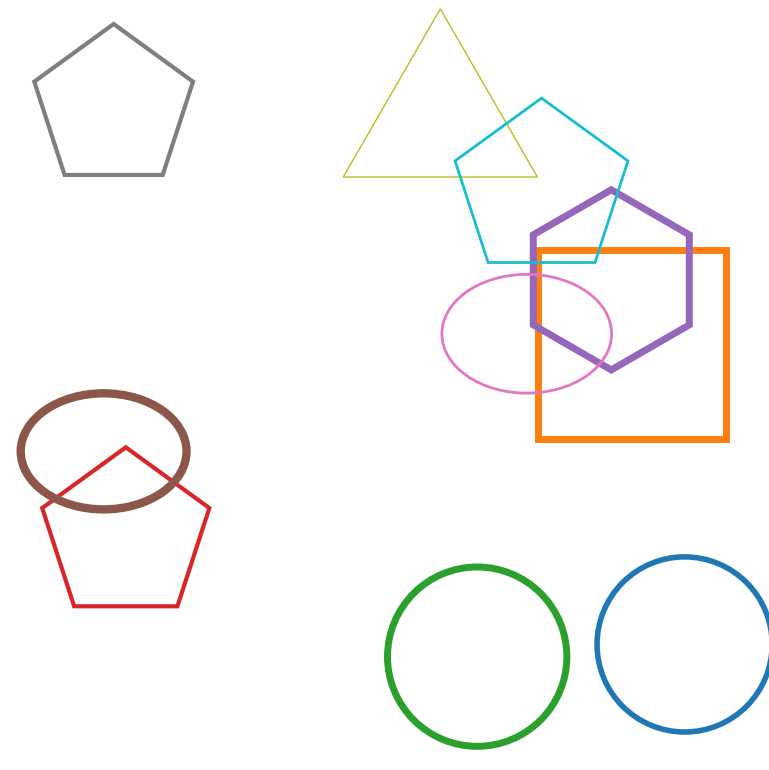[{"shape": "circle", "thickness": 2, "radius": 0.57, "center": [0.889, 0.163]}, {"shape": "square", "thickness": 2.5, "radius": 0.61, "center": [0.821, 0.553]}, {"shape": "circle", "thickness": 2.5, "radius": 0.58, "center": [0.62, 0.147]}, {"shape": "pentagon", "thickness": 1.5, "radius": 0.57, "center": [0.163, 0.305]}, {"shape": "hexagon", "thickness": 2.5, "radius": 0.58, "center": [0.794, 0.637]}, {"shape": "oval", "thickness": 3, "radius": 0.54, "center": [0.135, 0.414]}, {"shape": "oval", "thickness": 1, "radius": 0.55, "center": [0.684, 0.567]}, {"shape": "pentagon", "thickness": 1.5, "radius": 0.54, "center": [0.148, 0.86]}, {"shape": "triangle", "thickness": 0.5, "radius": 0.73, "center": [0.572, 0.843]}, {"shape": "pentagon", "thickness": 1, "radius": 0.59, "center": [0.703, 0.755]}]